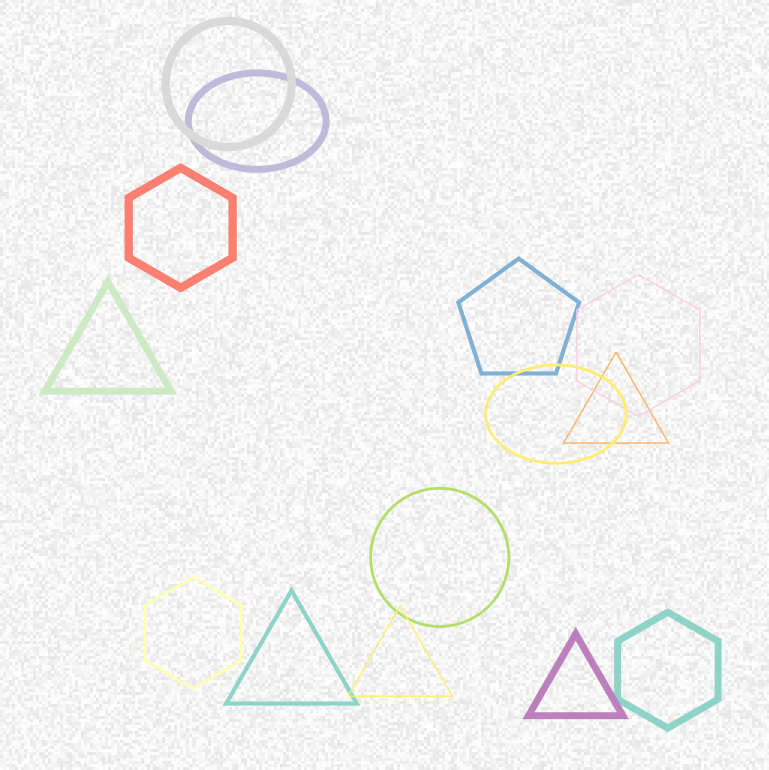[{"shape": "triangle", "thickness": 1.5, "radius": 0.49, "center": [0.379, 0.135]}, {"shape": "hexagon", "thickness": 2.5, "radius": 0.38, "center": [0.867, 0.13]}, {"shape": "hexagon", "thickness": 1, "radius": 0.36, "center": [0.251, 0.178]}, {"shape": "oval", "thickness": 2.5, "radius": 0.45, "center": [0.334, 0.843]}, {"shape": "hexagon", "thickness": 3, "radius": 0.39, "center": [0.235, 0.704]}, {"shape": "pentagon", "thickness": 1.5, "radius": 0.41, "center": [0.674, 0.582]}, {"shape": "triangle", "thickness": 0.5, "radius": 0.39, "center": [0.8, 0.464]}, {"shape": "circle", "thickness": 1, "radius": 0.45, "center": [0.571, 0.276]}, {"shape": "hexagon", "thickness": 0.5, "radius": 0.46, "center": [0.829, 0.551]}, {"shape": "circle", "thickness": 3, "radius": 0.41, "center": [0.297, 0.891]}, {"shape": "triangle", "thickness": 2.5, "radius": 0.35, "center": [0.748, 0.106]}, {"shape": "triangle", "thickness": 2.5, "radius": 0.47, "center": [0.14, 0.539]}, {"shape": "oval", "thickness": 1, "radius": 0.46, "center": [0.722, 0.462]}, {"shape": "triangle", "thickness": 0.5, "radius": 0.39, "center": [0.52, 0.135]}]